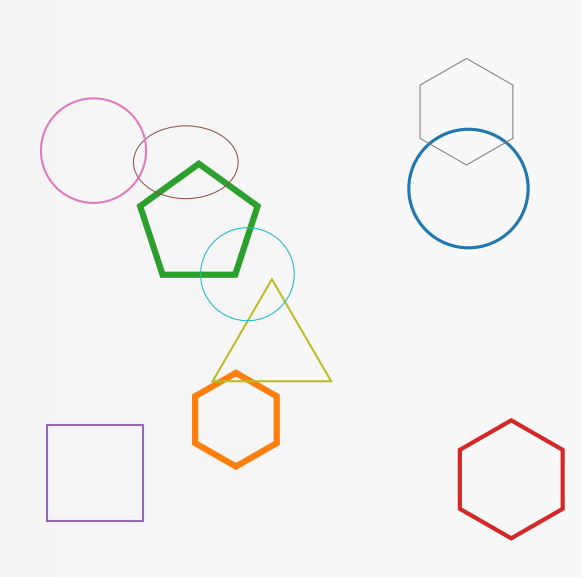[{"shape": "circle", "thickness": 1.5, "radius": 0.51, "center": [0.806, 0.673]}, {"shape": "hexagon", "thickness": 3, "radius": 0.41, "center": [0.406, 0.272]}, {"shape": "pentagon", "thickness": 3, "radius": 0.53, "center": [0.342, 0.609]}, {"shape": "hexagon", "thickness": 2, "radius": 0.51, "center": [0.88, 0.169]}, {"shape": "square", "thickness": 1, "radius": 0.42, "center": [0.163, 0.18]}, {"shape": "oval", "thickness": 0.5, "radius": 0.45, "center": [0.32, 0.718]}, {"shape": "circle", "thickness": 1, "radius": 0.45, "center": [0.161, 0.738]}, {"shape": "hexagon", "thickness": 0.5, "radius": 0.46, "center": [0.803, 0.806]}, {"shape": "triangle", "thickness": 1, "radius": 0.59, "center": [0.468, 0.398]}, {"shape": "circle", "thickness": 0.5, "radius": 0.4, "center": [0.426, 0.524]}]